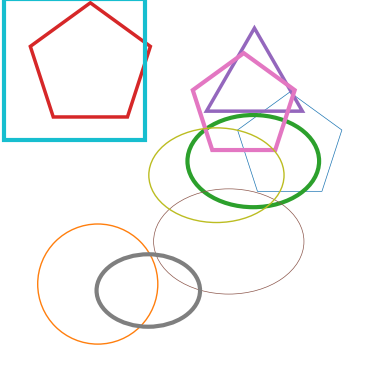[{"shape": "pentagon", "thickness": 0.5, "radius": 0.71, "center": [0.752, 0.618]}, {"shape": "circle", "thickness": 1, "radius": 0.78, "center": [0.254, 0.262]}, {"shape": "oval", "thickness": 3, "radius": 0.85, "center": [0.658, 0.582]}, {"shape": "pentagon", "thickness": 2.5, "radius": 0.82, "center": [0.235, 0.829]}, {"shape": "triangle", "thickness": 2.5, "radius": 0.72, "center": [0.661, 0.783]}, {"shape": "oval", "thickness": 0.5, "radius": 0.98, "center": [0.594, 0.373]}, {"shape": "pentagon", "thickness": 3, "radius": 0.7, "center": [0.633, 0.723]}, {"shape": "oval", "thickness": 3, "radius": 0.67, "center": [0.385, 0.245]}, {"shape": "oval", "thickness": 1, "radius": 0.88, "center": [0.562, 0.545]}, {"shape": "square", "thickness": 3, "radius": 0.92, "center": [0.194, 0.818]}]